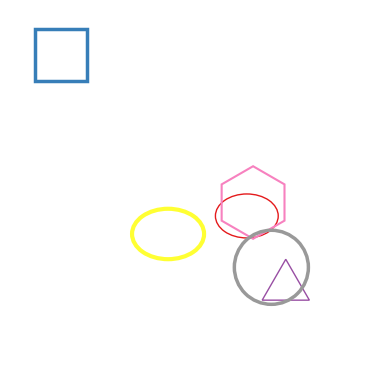[{"shape": "oval", "thickness": 1, "radius": 0.41, "center": [0.641, 0.439]}, {"shape": "square", "thickness": 2.5, "radius": 0.34, "center": [0.158, 0.857]}, {"shape": "triangle", "thickness": 1, "radius": 0.35, "center": [0.742, 0.256]}, {"shape": "oval", "thickness": 3, "radius": 0.47, "center": [0.437, 0.392]}, {"shape": "hexagon", "thickness": 1.5, "radius": 0.47, "center": [0.657, 0.474]}, {"shape": "circle", "thickness": 2.5, "radius": 0.48, "center": [0.705, 0.306]}]